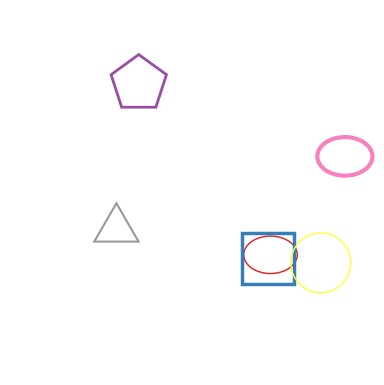[{"shape": "oval", "thickness": 1, "radius": 0.35, "center": [0.703, 0.338]}, {"shape": "square", "thickness": 2.5, "radius": 0.33, "center": [0.696, 0.328]}, {"shape": "pentagon", "thickness": 2, "radius": 0.38, "center": [0.36, 0.783]}, {"shape": "circle", "thickness": 1, "radius": 0.39, "center": [0.833, 0.317]}, {"shape": "oval", "thickness": 3, "radius": 0.36, "center": [0.896, 0.594]}, {"shape": "triangle", "thickness": 1.5, "radius": 0.33, "center": [0.302, 0.406]}]